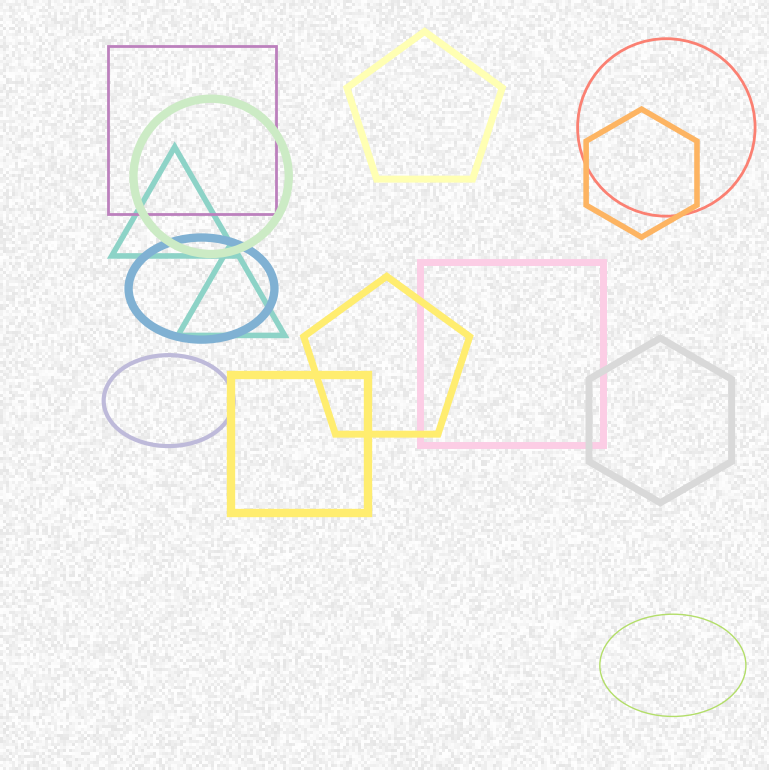[{"shape": "triangle", "thickness": 2, "radius": 0.47, "center": [0.227, 0.715]}, {"shape": "triangle", "thickness": 2, "radius": 0.4, "center": [0.3, 0.604]}, {"shape": "pentagon", "thickness": 2.5, "radius": 0.53, "center": [0.551, 0.853]}, {"shape": "oval", "thickness": 1.5, "radius": 0.42, "center": [0.219, 0.48]}, {"shape": "circle", "thickness": 1, "radius": 0.58, "center": [0.865, 0.834]}, {"shape": "oval", "thickness": 3, "radius": 0.47, "center": [0.262, 0.625]}, {"shape": "hexagon", "thickness": 2, "radius": 0.42, "center": [0.833, 0.775]}, {"shape": "oval", "thickness": 0.5, "radius": 0.47, "center": [0.874, 0.136]}, {"shape": "square", "thickness": 2.5, "radius": 0.6, "center": [0.664, 0.541]}, {"shape": "hexagon", "thickness": 2.5, "radius": 0.53, "center": [0.858, 0.454]}, {"shape": "square", "thickness": 1, "radius": 0.55, "center": [0.25, 0.831]}, {"shape": "circle", "thickness": 3, "radius": 0.5, "center": [0.274, 0.771]}, {"shape": "pentagon", "thickness": 2.5, "radius": 0.57, "center": [0.502, 0.528]}, {"shape": "square", "thickness": 3, "radius": 0.45, "center": [0.389, 0.423]}]